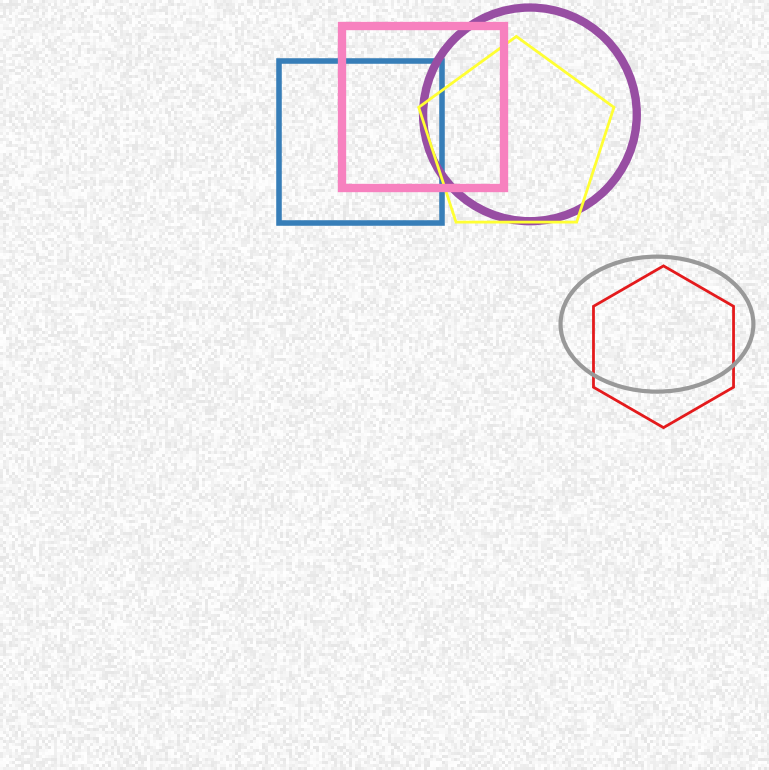[{"shape": "hexagon", "thickness": 1, "radius": 0.53, "center": [0.862, 0.55]}, {"shape": "square", "thickness": 2, "radius": 0.53, "center": [0.468, 0.815]}, {"shape": "circle", "thickness": 3, "radius": 0.69, "center": [0.688, 0.851]}, {"shape": "pentagon", "thickness": 1, "radius": 0.67, "center": [0.671, 0.819]}, {"shape": "square", "thickness": 3, "radius": 0.53, "center": [0.549, 0.861]}, {"shape": "oval", "thickness": 1.5, "radius": 0.63, "center": [0.853, 0.579]}]